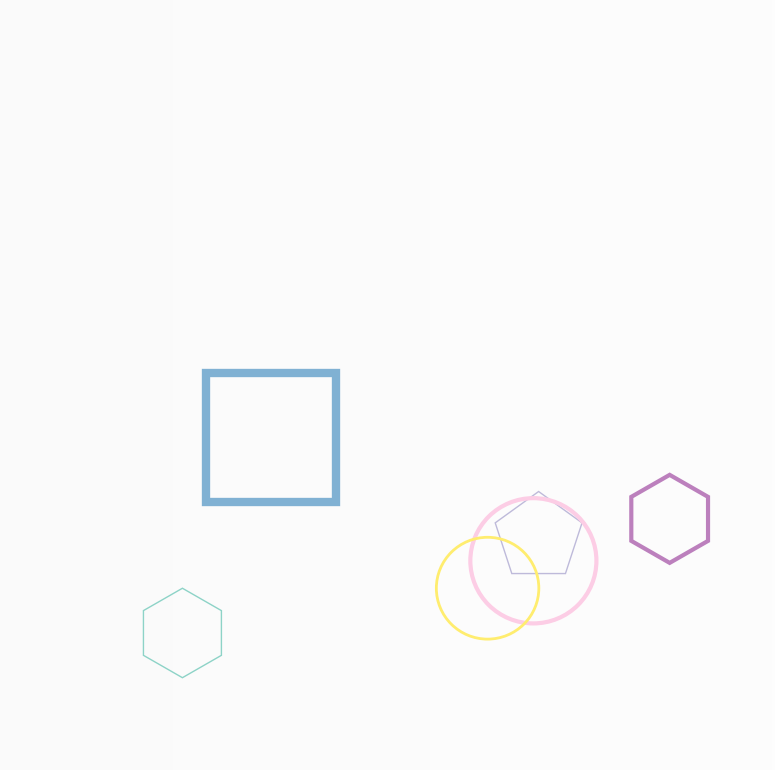[{"shape": "hexagon", "thickness": 0.5, "radius": 0.29, "center": [0.235, 0.178]}, {"shape": "pentagon", "thickness": 0.5, "radius": 0.29, "center": [0.695, 0.303]}, {"shape": "square", "thickness": 3, "radius": 0.42, "center": [0.349, 0.431]}, {"shape": "circle", "thickness": 1.5, "radius": 0.41, "center": [0.688, 0.272]}, {"shape": "hexagon", "thickness": 1.5, "radius": 0.29, "center": [0.864, 0.326]}, {"shape": "circle", "thickness": 1, "radius": 0.33, "center": [0.629, 0.236]}]